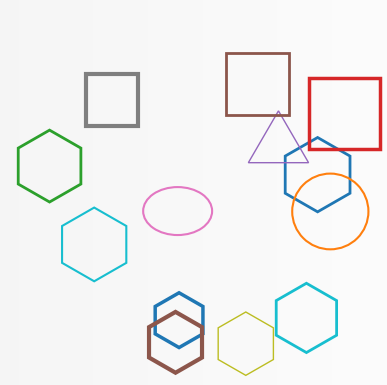[{"shape": "hexagon", "thickness": 2, "radius": 0.48, "center": [0.82, 0.546]}, {"shape": "hexagon", "thickness": 2.5, "radius": 0.36, "center": [0.462, 0.168]}, {"shape": "circle", "thickness": 1.5, "radius": 0.49, "center": [0.852, 0.451]}, {"shape": "hexagon", "thickness": 2, "radius": 0.47, "center": [0.128, 0.569]}, {"shape": "square", "thickness": 2.5, "radius": 0.46, "center": [0.89, 0.705]}, {"shape": "triangle", "thickness": 1, "radius": 0.45, "center": [0.719, 0.622]}, {"shape": "square", "thickness": 2, "radius": 0.4, "center": [0.664, 0.782]}, {"shape": "hexagon", "thickness": 3, "radius": 0.39, "center": [0.453, 0.111]}, {"shape": "oval", "thickness": 1.5, "radius": 0.44, "center": [0.458, 0.452]}, {"shape": "square", "thickness": 3, "radius": 0.34, "center": [0.288, 0.74]}, {"shape": "hexagon", "thickness": 1, "radius": 0.41, "center": [0.634, 0.107]}, {"shape": "hexagon", "thickness": 1.5, "radius": 0.48, "center": [0.243, 0.365]}, {"shape": "hexagon", "thickness": 2, "radius": 0.45, "center": [0.791, 0.174]}]